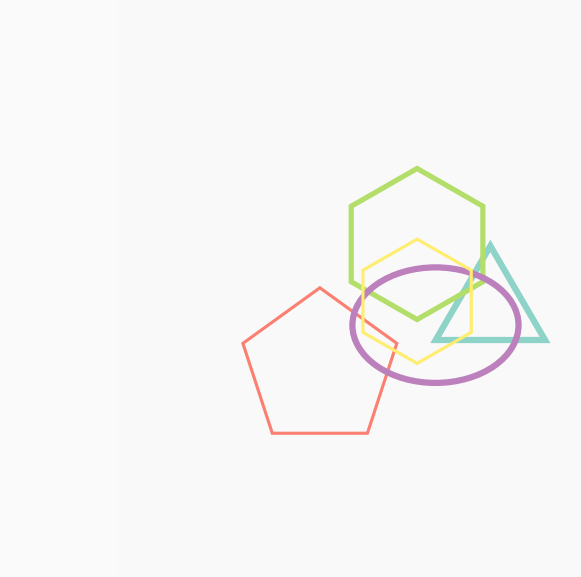[{"shape": "triangle", "thickness": 3, "radius": 0.54, "center": [0.844, 0.465]}, {"shape": "pentagon", "thickness": 1.5, "radius": 0.7, "center": [0.55, 0.362]}, {"shape": "hexagon", "thickness": 2.5, "radius": 0.65, "center": [0.718, 0.577]}, {"shape": "oval", "thickness": 3, "radius": 0.71, "center": [0.749, 0.436]}, {"shape": "hexagon", "thickness": 1.5, "radius": 0.54, "center": [0.718, 0.477]}]